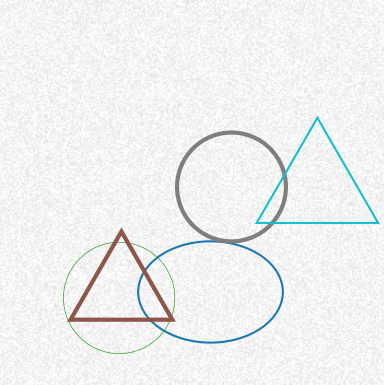[{"shape": "oval", "thickness": 1.5, "radius": 0.94, "center": [0.547, 0.242]}, {"shape": "circle", "thickness": 0.5, "radius": 0.72, "center": [0.309, 0.226]}, {"shape": "triangle", "thickness": 3, "radius": 0.76, "center": [0.315, 0.246]}, {"shape": "circle", "thickness": 3, "radius": 0.71, "center": [0.601, 0.514]}, {"shape": "triangle", "thickness": 1.5, "radius": 0.91, "center": [0.824, 0.512]}]